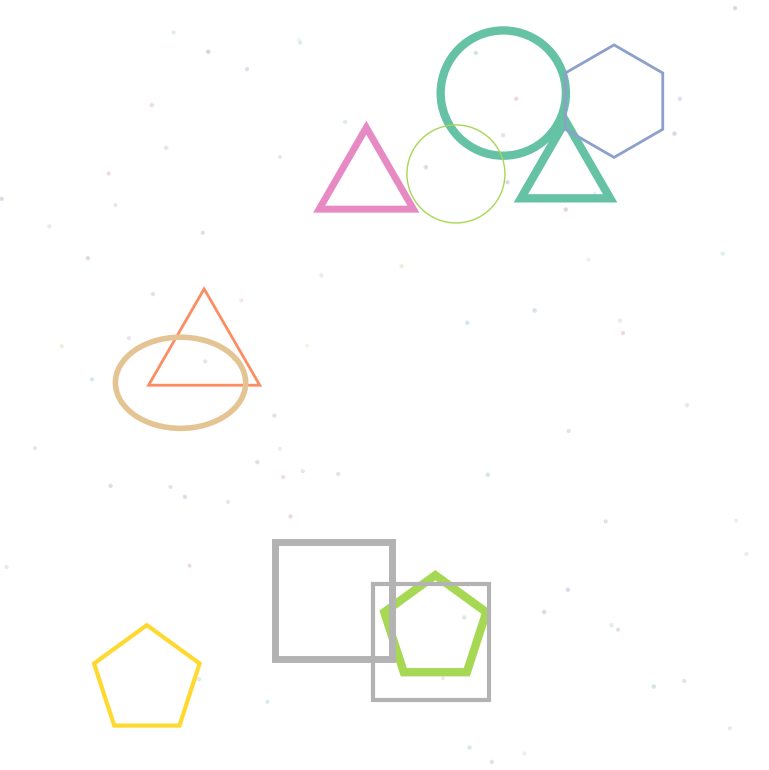[{"shape": "triangle", "thickness": 3, "radius": 0.33, "center": [0.734, 0.776]}, {"shape": "circle", "thickness": 3, "radius": 0.41, "center": [0.654, 0.879]}, {"shape": "triangle", "thickness": 1, "radius": 0.42, "center": [0.265, 0.541]}, {"shape": "hexagon", "thickness": 1, "radius": 0.37, "center": [0.797, 0.869]}, {"shape": "triangle", "thickness": 2.5, "radius": 0.35, "center": [0.476, 0.764]}, {"shape": "circle", "thickness": 0.5, "radius": 0.32, "center": [0.592, 0.774]}, {"shape": "pentagon", "thickness": 3, "radius": 0.35, "center": [0.565, 0.183]}, {"shape": "pentagon", "thickness": 1.5, "radius": 0.36, "center": [0.191, 0.116]}, {"shape": "oval", "thickness": 2, "radius": 0.42, "center": [0.234, 0.503]}, {"shape": "square", "thickness": 1.5, "radius": 0.38, "center": [0.56, 0.166]}, {"shape": "square", "thickness": 2.5, "radius": 0.38, "center": [0.433, 0.22]}]